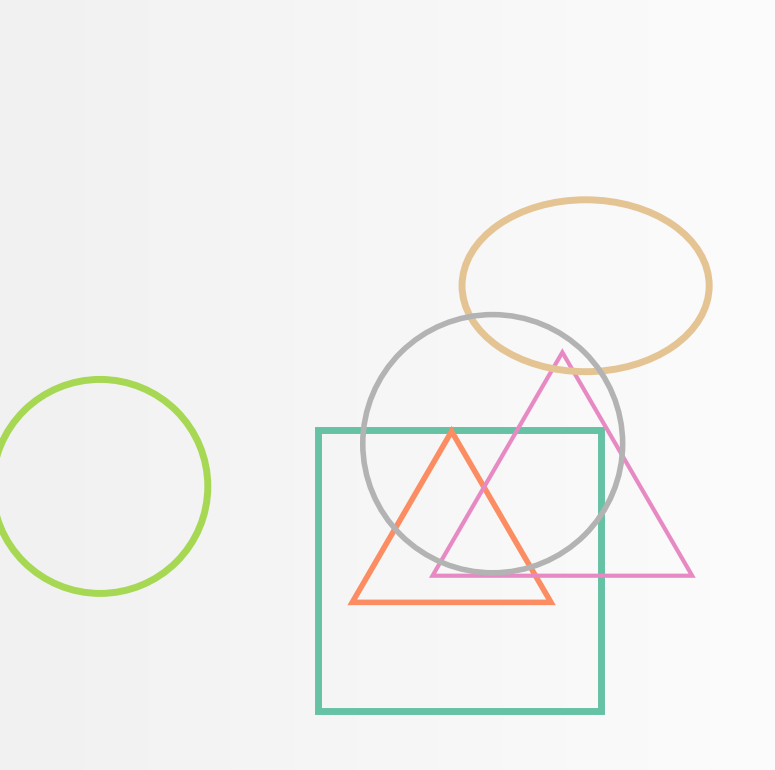[{"shape": "square", "thickness": 2.5, "radius": 0.91, "center": [0.593, 0.26]}, {"shape": "triangle", "thickness": 2, "radius": 0.74, "center": [0.583, 0.292]}, {"shape": "triangle", "thickness": 1.5, "radius": 0.97, "center": [0.726, 0.349]}, {"shape": "circle", "thickness": 2.5, "radius": 0.69, "center": [0.129, 0.368]}, {"shape": "oval", "thickness": 2.5, "radius": 0.8, "center": [0.756, 0.629]}, {"shape": "circle", "thickness": 2, "radius": 0.84, "center": [0.636, 0.424]}]